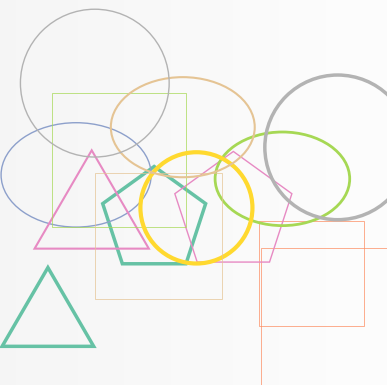[{"shape": "triangle", "thickness": 2.5, "radius": 0.68, "center": [0.124, 0.169]}, {"shape": "pentagon", "thickness": 2.5, "radius": 0.7, "center": [0.398, 0.428]}, {"shape": "square", "thickness": 0.5, "radius": 0.68, "center": [0.804, 0.29]}, {"shape": "square", "thickness": 0.5, "radius": 0.94, "center": [0.861, 0.167]}, {"shape": "oval", "thickness": 1, "radius": 0.97, "center": [0.196, 0.546]}, {"shape": "pentagon", "thickness": 1, "radius": 0.79, "center": [0.602, 0.448]}, {"shape": "triangle", "thickness": 1.5, "radius": 0.85, "center": [0.237, 0.439]}, {"shape": "square", "thickness": 0.5, "radius": 0.86, "center": [0.306, 0.584]}, {"shape": "oval", "thickness": 2, "radius": 0.87, "center": [0.729, 0.536]}, {"shape": "circle", "thickness": 3, "radius": 0.72, "center": [0.507, 0.46]}, {"shape": "oval", "thickness": 1.5, "radius": 0.93, "center": [0.472, 0.67]}, {"shape": "square", "thickness": 0.5, "radius": 0.82, "center": [0.41, 0.387]}, {"shape": "circle", "thickness": 1, "radius": 0.96, "center": [0.245, 0.784]}, {"shape": "circle", "thickness": 2.5, "radius": 0.94, "center": [0.871, 0.617]}]